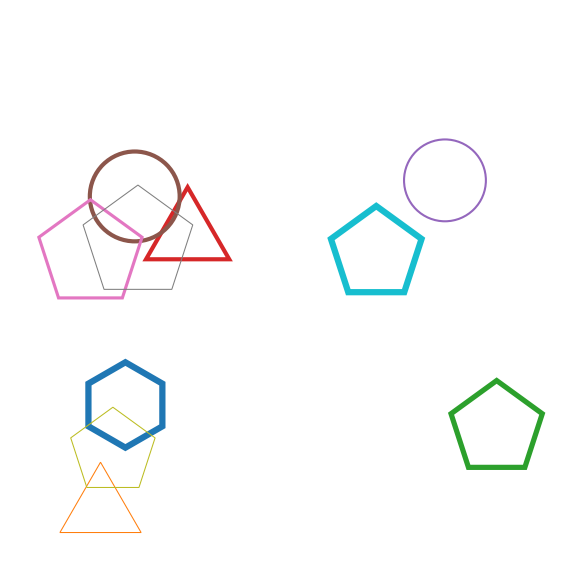[{"shape": "hexagon", "thickness": 3, "radius": 0.37, "center": [0.217, 0.298]}, {"shape": "triangle", "thickness": 0.5, "radius": 0.41, "center": [0.174, 0.118]}, {"shape": "pentagon", "thickness": 2.5, "radius": 0.42, "center": [0.86, 0.257]}, {"shape": "triangle", "thickness": 2, "radius": 0.42, "center": [0.325, 0.592]}, {"shape": "circle", "thickness": 1, "radius": 0.35, "center": [0.77, 0.687]}, {"shape": "circle", "thickness": 2, "radius": 0.39, "center": [0.233, 0.659]}, {"shape": "pentagon", "thickness": 1.5, "radius": 0.47, "center": [0.157, 0.559]}, {"shape": "pentagon", "thickness": 0.5, "radius": 0.5, "center": [0.239, 0.579]}, {"shape": "pentagon", "thickness": 0.5, "radius": 0.38, "center": [0.195, 0.217]}, {"shape": "pentagon", "thickness": 3, "radius": 0.41, "center": [0.652, 0.56]}]